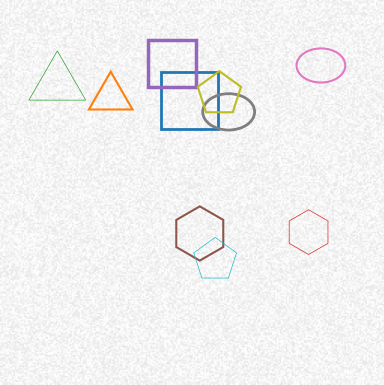[{"shape": "square", "thickness": 2, "radius": 0.37, "center": [0.493, 0.739]}, {"shape": "triangle", "thickness": 1.5, "radius": 0.33, "center": [0.288, 0.748]}, {"shape": "triangle", "thickness": 0.5, "radius": 0.43, "center": [0.149, 0.783]}, {"shape": "hexagon", "thickness": 0.5, "radius": 0.29, "center": [0.801, 0.397]}, {"shape": "square", "thickness": 2.5, "radius": 0.31, "center": [0.447, 0.835]}, {"shape": "hexagon", "thickness": 1.5, "radius": 0.35, "center": [0.519, 0.394]}, {"shape": "oval", "thickness": 1.5, "radius": 0.32, "center": [0.834, 0.83]}, {"shape": "oval", "thickness": 2, "radius": 0.34, "center": [0.594, 0.709]}, {"shape": "pentagon", "thickness": 1.5, "radius": 0.3, "center": [0.57, 0.756]}, {"shape": "pentagon", "thickness": 0.5, "radius": 0.29, "center": [0.559, 0.325]}]